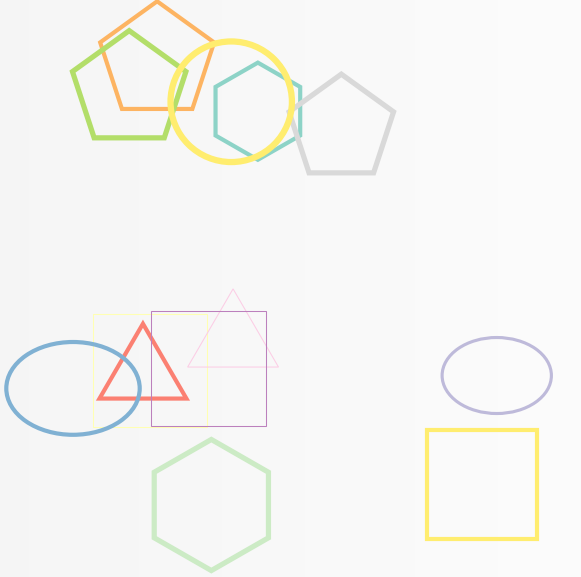[{"shape": "hexagon", "thickness": 2, "radius": 0.42, "center": [0.444, 0.807]}, {"shape": "square", "thickness": 0.5, "radius": 0.49, "center": [0.259, 0.358]}, {"shape": "oval", "thickness": 1.5, "radius": 0.47, "center": [0.855, 0.349]}, {"shape": "triangle", "thickness": 2, "radius": 0.43, "center": [0.246, 0.352]}, {"shape": "oval", "thickness": 2, "radius": 0.57, "center": [0.126, 0.327]}, {"shape": "pentagon", "thickness": 2, "radius": 0.52, "center": [0.27, 0.894]}, {"shape": "pentagon", "thickness": 2.5, "radius": 0.51, "center": [0.222, 0.843]}, {"shape": "triangle", "thickness": 0.5, "radius": 0.45, "center": [0.401, 0.409]}, {"shape": "pentagon", "thickness": 2.5, "radius": 0.47, "center": [0.587, 0.776]}, {"shape": "square", "thickness": 0.5, "radius": 0.5, "center": [0.359, 0.361]}, {"shape": "hexagon", "thickness": 2.5, "radius": 0.57, "center": [0.364, 0.125]}, {"shape": "square", "thickness": 2, "radius": 0.47, "center": [0.829, 0.161]}, {"shape": "circle", "thickness": 3, "radius": 0.52, "center": [0.398, 0.823]}]